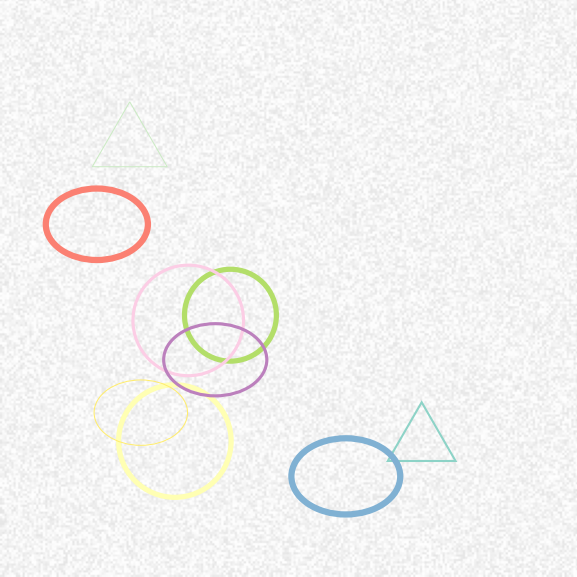[{"shape": "triangle", "thickness": 1, "radius": 0.34, "center": [0.73, 0.235]}, {"shape": "circle", "thickness": 2.5, "radius": 0.49, "center": [0.303, 0.235]}, {"shape": "oval", "thickness": 3, "radius": 0.44, "center": [0.168, 0.611]}, {"shape": "oval", "thickness": 3, "radius": 0.47, "center": [0.599, 0.174]}, {"shape": "circle", "thickness": 2.5, "radius": 0.4, "center": [0.399, 0.453]}, {"shape": "circle", "thickness": 1.5, "radius": 0.48, "center": [0.326, 0.444]}, {"shape": "oval", "thickness": 1.5, "radius": 0.45, "center": [0.373, 0.376]}, {"shape": "triangle", "thickness": 0.5, "radius": 0.37, "center": [0.225, 0.748]}, {"shape": "oval", "thickness": 0.5, "radius": 0.4, "center": [0.244, 0.285]}]